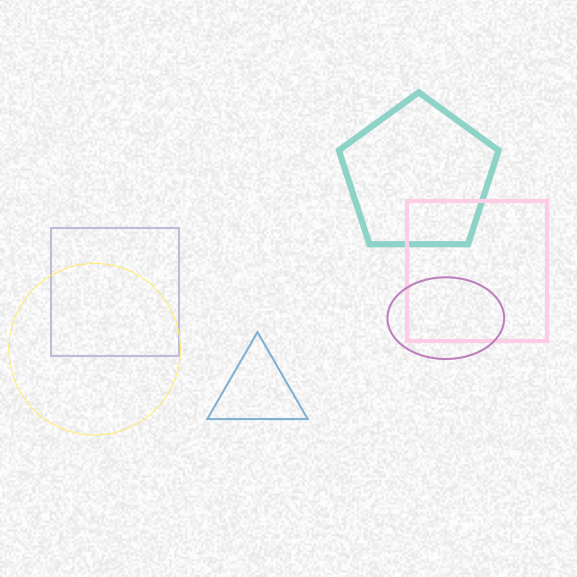[{"shape": "pentagon", "thickness": 3, "radius": 0.73, "center": [0.725, 0.694]}, {"shape": "square", "thickness": 1, "radius": 0.55, "center": [0.199, 0.494]}, {"shape": "triangle", "thickness": 1, "radius": 0.5, "center": [0.446, 0.324]}, {"shape": "square", "thickness": 2, "radius": 0.61, "center": [0.826, 0.529]}, {"shape": "oval", "thickness": 1, "radius": 0.51, "center": [0.772, 0.448]}, {"shape": "circle", "thickness": 0.5, "radius": 0.74, "center": [0.164, 0.394]}]